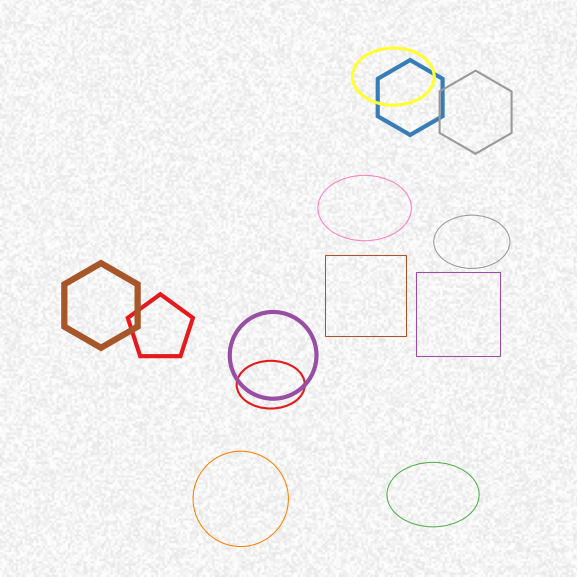[{"shape": "pentagon", "thickness": 2, "radius": 0.3, "center": [0.278, 0.43]}, {"shape": "oval", "thickness": 1, "radius": 0.3, "center": [0.469, 0.333]}, {"shape": "hexagon", "thickness": 2, "radius": 0.32, "center": [0.71, 0.83]}, {"shape": "oval", "thickness": 0.5, "radius": 0.4, "center": [0.75, 0.143]}, {"shape": "circle", "thickness": 2, "radius": 0.38, "center": [0.473, 0.384]}, {"shape": "square", "thickness": 0.5, "radius": 0.36, "center": [0.793, 0.456]}, {"shape": "circle", "thickness": 0.5, "radius": 0.41, "center": [0.417, 0.135]}, {"shape": "oval", "thickness": 1.5, "radius": 0.35, "center": [0.681, 0.866]}, {"shape": "square", "thickness": 0.5, "radius": 0.35, "center": [0.633, 0.488]}, {"shape": "hexagon", "thickness": 3, "radius": 0.37, "center": [0.175, 0.47]}, {"shape": "oval", "thickness": 0.5, "radius": 0.4, "center": [0.631, 0.639]}, {"shape": "hexagon", "thickness": 1, "radius": 0.36, "center": [0.824, 0.805]}, {"shape": "oval", "thickness": 0.5, "radius": 0.33, "center": [0.817, 0.58]}]